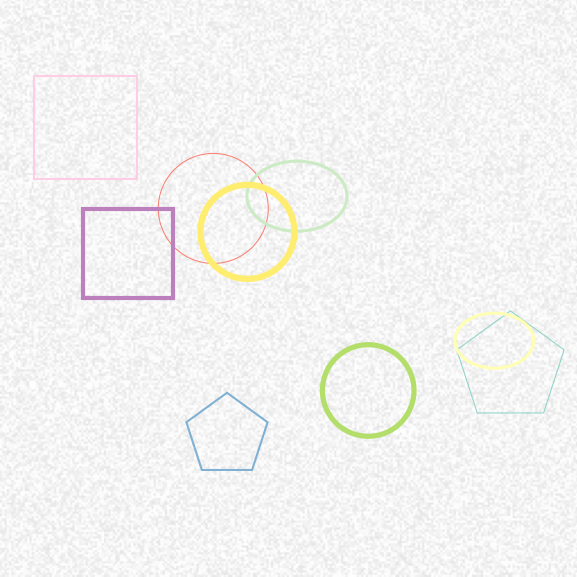[{"shape": "pentagon", "thickness": 0.5, "radius": 0.49, "center": [0.884, 0.363]}, {"shape": "oval", "thickness": 1.5, "radius": 0.34, "center": [0.856, 0.409]}, {"shape": "circle", "thickness": 0.5, "radius": 0.48, "center": [0.369, 0.638]}, {"shape": "pentagon", "thickness": 1, "radius": 0.37, "center": [0.393, 0.245]}, {"shape": "circle", "thickness": 2.5, "radius": 0.4, "center": [0.638, 0.323]}, {"shape": "square", "thickness": 1, "radius": 0.45, "center": [0.148, 0.778]}, {"shape": "square", "thickness": 2, "radius": 0.39, "center": [0.222, 0.56]}, {"shape": "oval", "thickness": 1.5, "radius": 0.43, "center": [0.514, 0.659]}, {"shape": "circle", "thickness": 3, "radius": 0.41, "center": [0.428, 0.598]}]